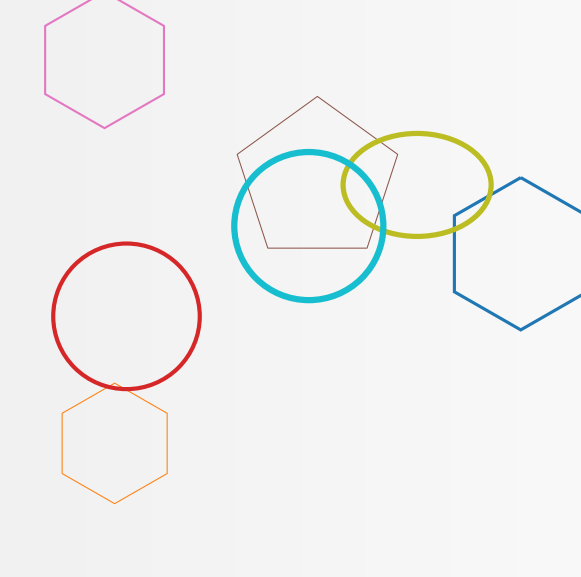[{"shape": "hexagon", "thickness": 1.5, "radius": 0.66, "center": [0.896, 0.56]}, {"shape": "hexagon", "thickness": 0.5, "radius": 0.52, "center": [0.197, 0.231]}, {"shape": "circle", "thickness": 2, "radius": 0.63, "center": [0.218, 0.451]}, {"shape": "pentagon", "thickness": 0.5, "radius": 0.73, "center": [0.546, 0.687]}, {"shape": "hexagon", "thickness": 1, "radius": 0.59, "center": [0.18, 0.895]}, {"shape": "oval", "thickness": 2.5, "radius": 0.64, "center": [0.718, 0.679]}, {"shape": "circle", "thickness": 3, "radius": 0.64, "center": [0.531, 0.608]}]